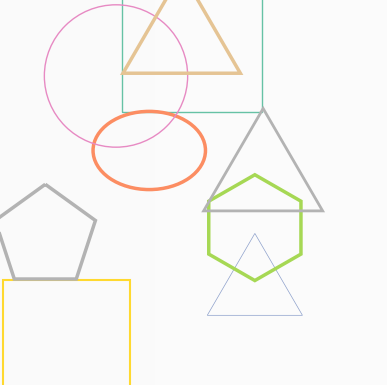[{"shape": "square", "thickness": 1, "radius": 0.9, "center": [0.496, 0.889]}, {"shape": "oval", "thickness": 2.5, "radius": 0.73, "center": [0.385, 0.609]}, {"shape": "triangle", "thickness": 0.5, "radius": 0.71, "center": [0.658, 0.252]}, {"shape": "circle", "thickness": 1, "radius": 0.92, "center": [0.299, 0.803]}, {"shape": "hexagon", "thickness": 2.5, "radius": 0.69, "center": [0.658, 0.409]}, {"shape": "square", "thickness": 1.5, "radius": 0.82, "center": [0.171, 0.108]}, {"shape": "triangle", "thickness": 2.5, "radius": 0.87, "center": [0.469, 0.897]}, {"shape": "triangle", "thickness": 2, "radius": 0.89, "center": [0.679, 0.541]}, {"shape": "pentagon", "thickness": 2.5, "radius": 0.68, "center": [0.117, 0.385]}]